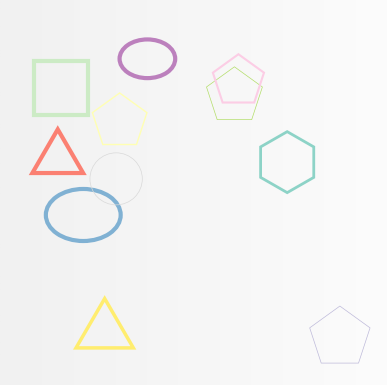[{"shape": "hexagon", "thickness": 2, "radius": 0.4, "center": [0.741, 0.579]}, {"shape": "pentagon", "thickness": 1, "radius": 0.37, "center": [0.309, 0.685]}, {"shape": "pentagon", "thickness": 0.5, "radius": 0.41, "center": [0.877, 0.123]}, {"shape": "triangle", "thickness": 3, "radius": 0.38, "center": [0.149, 0.588]}, {"shape": "oval", "thickness": 3, "radius": 0.48, "center": [0.215, 0.442]}, {"shape": "pentagon", "thickness": 0.5, "radius": 0.38, "center": [0.605, 0.751]}, {"shape": "pentagon", "thickness": 1.5, "radius": 0.35, "center": [0.615, 0.79]}, {"shape": "circle", "thickness": 0.5, "radius": 0.34, "center": [0.3, 0.535]}, {"shape": "oval", "thickness": 3, "radius": 0.36, "center": [0.38, 0.847]}, {"shape": "square", "thickness": 3, "radius": 0.35, "center": [0.158, 0.77]}, {"shape": "triangle", "thickness": 2.5, "radius": 0.43, "center": [0.27, 0.139]}]